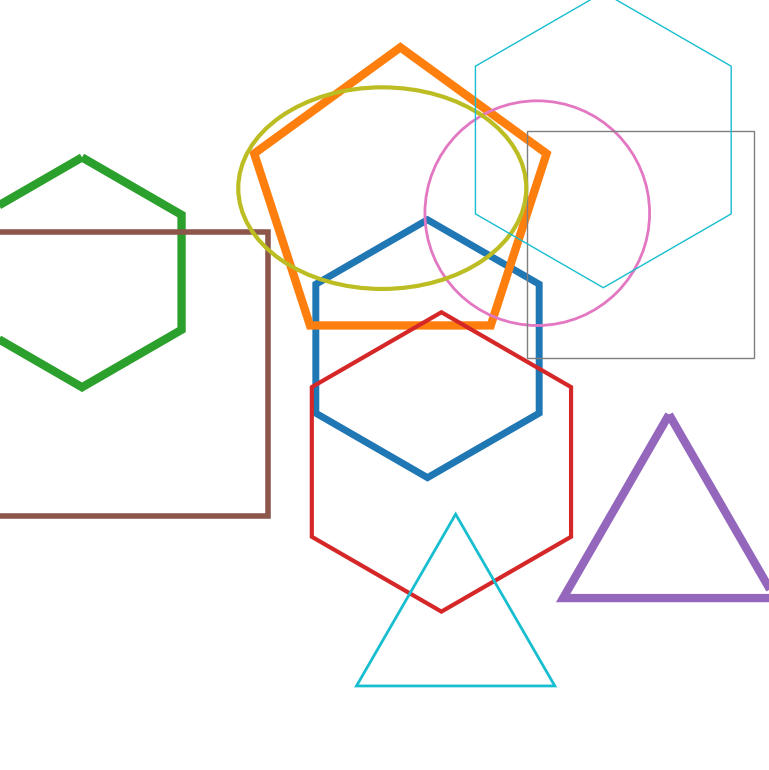[{"shape": "hexagon", "thickness": 2.5, "radius": 0.84, "center": [0.555, 0.547]}, {"shape": "pentagon", "thickness": 3, "radius": 1.0, "center": [0.52, 0.739]}, {"shape": "hexagon", "thickness": 3, "radius": 0.75, "center": [0.107, 0.646]}, {"shape": "hexagon", "thickness": 1.5, "radius": 0.97, "center": [0.573, 0.4]}, {"shape": "triangle", "thickness": 3, "radius": 0.79, "center": [0.869, 0.303]}, {"shape": "square", "thickness": 2, "radius": 0.92, "center": [0.164, 0.514]}, {"shape": "circle", "thickness": 1, "radius": 0.73, "center": [0.698, 0.723]}, {"shape": "square", "thickness": 0.5, "radius": 0.74, "center": [0.832, 0.682]}, {"shape": "oval", "thickness": 1.5, "radius": 0.94, "center": [0.496, 0.756]}, {"shape": "hexagon", "thickness": 0.5, "radius": 0.96, "center": [0.784, 0.818]}, {"shape": "triangle", "thickness": 1, "radius": 0.74, "center": [0.592, 0.184]}]